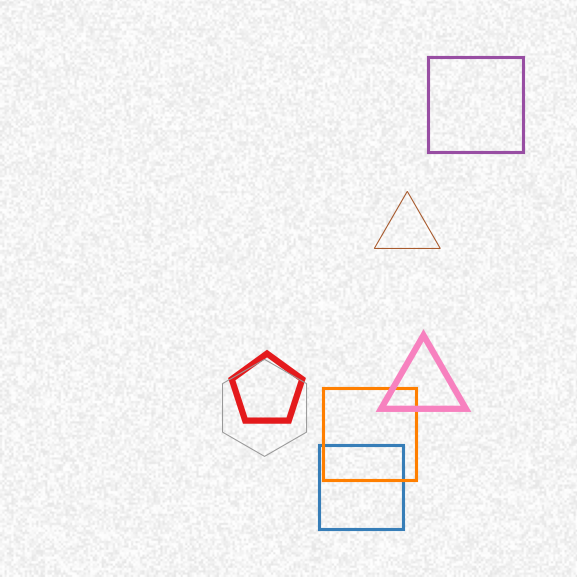[{"shape": "pentagon", "thickness": 3, "radius": 0.32, "center": [0.462, 0.323]}, {"shape": "square", "thickness": 1.5, "radius": 0.36, "center": [0.624, 0.156]}, {"shape": "square", "thickness": 1.5, "radius": 0.41, "center": [0.824, 0.818]}, {"shape": "square", "thickness": 1.5, "radius": 0.4, "center": [0.639, 0.247]}, {"shape": "triangle", "thickness": 0.5, "radius": 0.33, "center": [0.705, 0.602]}, {"shape": "triangle", "thickness": 3, "radius": 0.42, "center": [0.733, 0.334]}, {"shape": "hexagon", "thickness": 0.5, "radius": 0.42, "center": [0.458, 0.293]}]